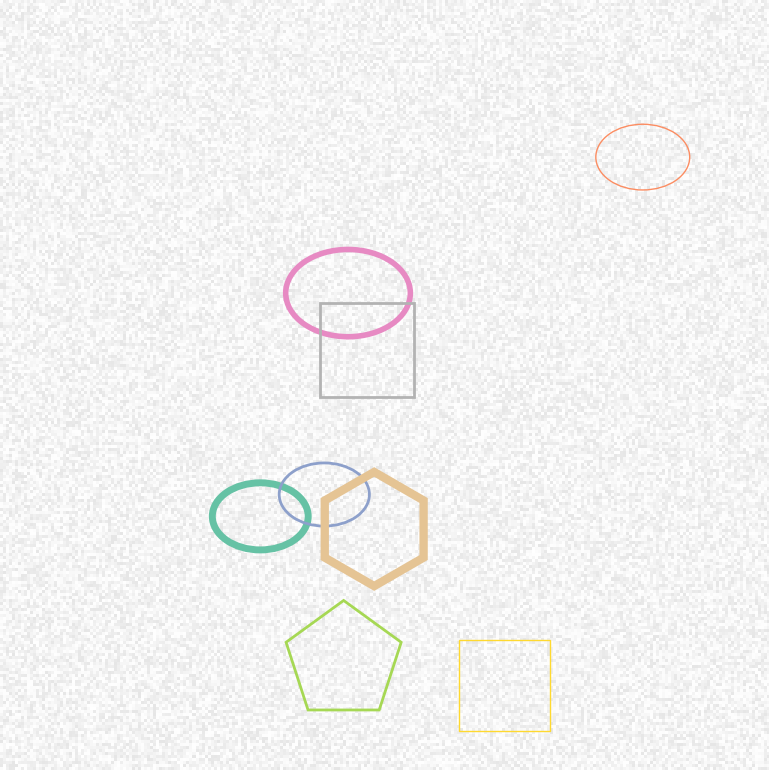[{"shape": "oval", "thickness": 2.5, "radius": 0.31, "center": [0.338, 0.329]}, {"shape": "oval", "thickness": 0.5, "radius": 0.3, "center": [0.835, 0.796]}, {"shape": "oval", "thickness": 1, "radius": 0.29, "center": [0.421, 0.358]}, {"shape": "oval", "thickness": 2, "radius": 0.4, "center": [0.452, 0.619]}, {"shape": "pentagon", "thickness": 1, "radius": 0.39, "center": [0.446, 0.142]}, {"shape": "square", "thickness": 0.5, "radius": 0.29, "center": [0.655, 0.11]}, {"shape": "hexagon", "thickness": 3, "radius": 0.37, "center": [0.486, 0.313]}, {"shape": "square", "thickness": 1, "radius": 0.31, "center": [0.477, 0.545]}]